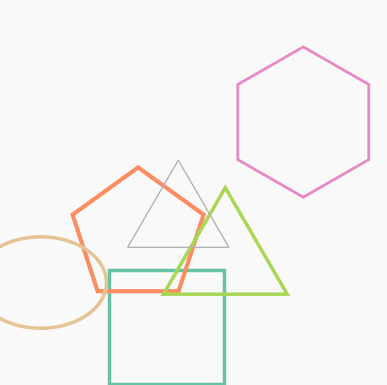[{"shape": "square", "thickness": 2.5, "radius": 0.74, "center": [0.43, 0.151]}, {"shape": "pentagon", "thickness": 3, "radius": 0.89, "center": [0.356, 0.387]}, {"shape": "hexagon", "thickness": 2, "radius": 0.98, "center": [0.783, 0.683]}, {"shape": "triangle", "thickness": 2.5, "radius": 0.92, "center": [0.581, 0.328]}, {"shape": "oval", "thickness": 2.5, "radius": 0.85, "center": [0.105, 0.266]}, {"shape": "triangle", "thickness": 1, "radius": 0.75, "center": [0.46, 0.433]}]